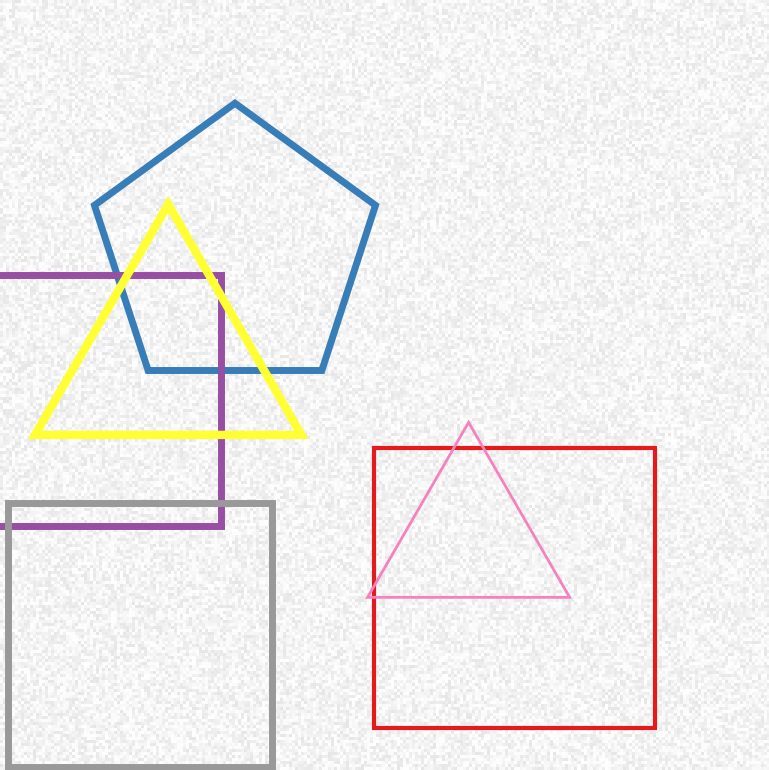[{"shape": "square", "thickness": 1.5, "radius": 0.91, "center": [0.668, 0.236]}, {"shape": "pentagon", "thickness": 2.5, "radius": 0.96, "center": [0.305, 0.674]}, {"shape": "square", "thickness": 2.5, "radius": 0.81, "center": [0.124, 0.48]}, {"shape": "triangle", "thickness": 3, "radius": 1.0, "center": [0.218, 0.535]}, {"shape": "triangle", "thickness": 1, "radius": 0.76, "center": [0.609, 0.3]}, {"shape": "square", "thickness": 2.5, "radius": 0.86, "center": [0.182, 0.175]}]